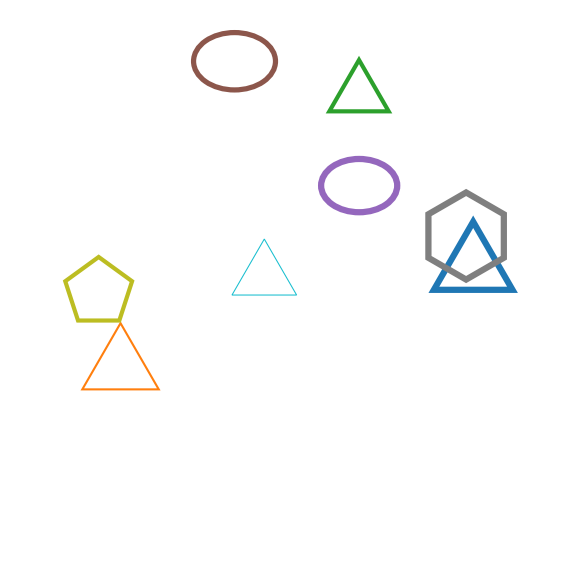[{"shape": "triangle", "thickness": 3, "radius": 0.39, "center": [0.819, 0.537]}, {"shape": "triangle", "thickness": 1, "radius": 0.38, "center": [0.209, 0.363]}, {"shape": "triangle", "thickness": 2, "radius": 0.3, "center": [0.622, 0.836]}, {"shape": "oval", "thickness": 3, "radius": 0.33, "center": [0.622, 0.678]}, {"shape": "oval", "thickness": 2.5, "radius": 0.35, "center": [0.406, 0.893]}, {"shape": "hexagon", "thickness": 3, "radius": 0.38, "center": [0.807, 0.59]}, {"shape": "pentagon", "thickness": 2, "radius": 0.3, "center": [0.171, 0.493]}, {"shape": "triangle", "thickness": 0.5, "radius": 0.32, "center": [0.458, 0.521]}]